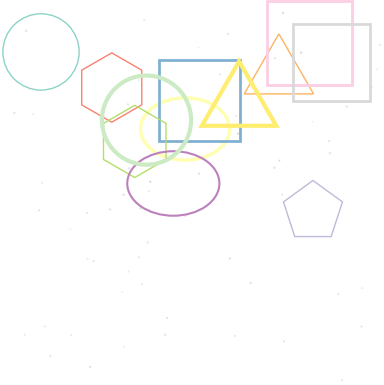[{"shape": "circle", "thickness": 1, "radius": 0.5, "center": [0.107, 0.865]}, {"shape": "oval", "thickness": 2.5, "radius": 0.58, "center": [0.481, 0.665]}, {"shape": "pentagon", "thickness": 1, "radius": 0.4, "center": [0.813, 0.451]}, {"shape": "hexagon", "thickness": 1, "radius": 0.45, "center": [0.29, 0.773]}, {"shape": "square", "thickness": 2, "radius": 0.53, "center": [0.519, 0.739]}, {"shape": "triangle", "thickness": 1, "radius": 0.52, "center": [0.724, 0.808]}, {"shape": "hexagon", "thickness": 1, "radius": 0.47, "center": [0.35, 0.633]}, {"shape": "square", "thickness": 2, "radius": 0.55, "center": [0.804, 0.889]}, {"shape": "square", "thickness": 2, "radius": 0.5, "center": [0.86, 0.837]}, {"shape": "oval", "thickness": 1.5, "radius": 0.6, "center": [0.45, 0.523]}, {"shape": "circle", "thickness": 3, "radius": 0.58, "center": [0.381, 0.688]}, {"shape": "triangle", "thickness": 3, "radius": 0.56, "center": [0.621, 0.729]}]